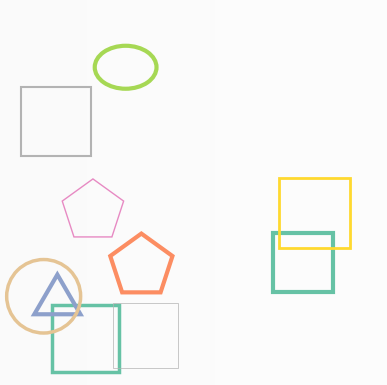[{"shape": "square", "thickness": 3, "radius": 0.39, "center": [0.782, 0.318]}, {"shape": "square", "thickness": 2.5, "radius": 0.43, "center": [0.221, 0.12]}, {"shape": "pentagon", "thickness": 3, "radius": 0.42, "center": [0.365, 0.309]}, {"shape": "triangle", "thickness": 3, "radius": 0.34, "center": [0.148, 0.218]}, {"shape": "pentagon", "thickness": 1, "radius": 0.42, "center": [0.24, 0.452]}, {"shape": "oval", "thickness": 3, "radius": 0.4, "center": [0.324, 0.825]}, {"shape": "square", "thickness": 2, "radius": 0.46, "center": [0.811, 0.447]}, {"shape": "circle", "thickness": 2.5, "radius": 0.48, "center": [0.113, 0.23]}, {"shape": "square", "thickness": 0.5, "radius": 0.42, "center": [0.375, 0.129]}, {"shape": "square", "thickness": 1.5, "radius": 0.45, "center": [0.144, 0.685]}]